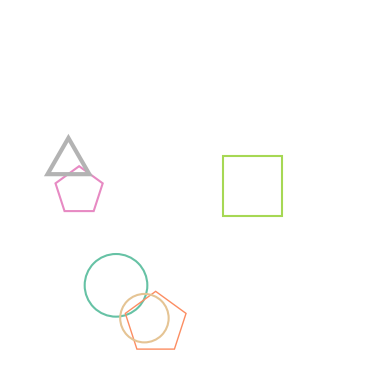[{"shape": "circle", "thickness": 1.5, "radius": 0.41, "center": [0.301, 0.259]}, {"shape": "pentagon", "thickness": 1, "radius": 0.41, "center": [0.404, 0.16]}, {"shape": "pentagon", "thickness": 1.5, "radius": 0.32, "center": [0.205, 0.504]}, {"shape": "square", "thickness": 1.5, "radius": 0.39, "center": [0.656, 0.517]}, {"shape": "circle", "thickness": 1.5, "radius": 0.31, "center": [0.375, 0.174]}, {"shape": "triangle", "thickness": 3, "radius": 0.31, "center": [0.178, 0.579]}]